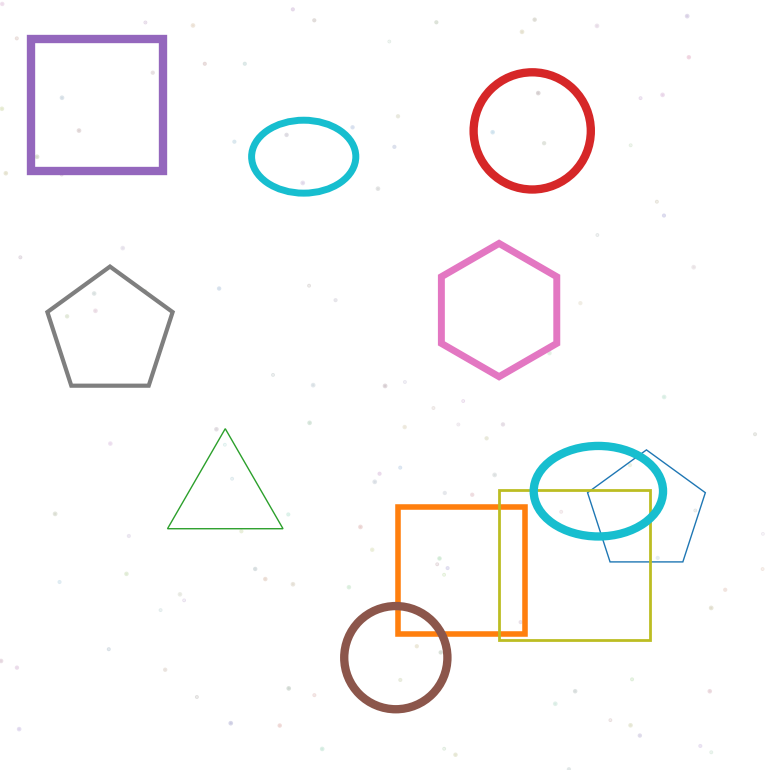[{"shape": "pentagon", "thickness": 0.5, "radius": 0.4, "center": [0.84, 0.335]}, {"shape": "square", "thickness": 2, "radius": 0.41, "center": [0.599, 0.259]}, {"shape": "triangle", "thickness": 0.5, "radius": 0.43, "center": [0.293, 0.357]}, {"shape": "circle", "thickness": 3, "radius": 0.38, "center": [0.691, 0.83]}, {"shape": "square", "thickness": 3, "radius": 0.43, "center": [0.126, 0.863]}, {"shape": "circle", "thickness": 3, "radius": 0.34, "center": [0.514, 0.146]}, {"shape": "hexagon", "thickness": 2.5, "radius": 0.43, "center": [0.648, 0.597]}, {"shape": "pentagon", "thickness": 1.5, "radius": 0.43, "center": [0.143, 0.568]}, {"shape": "square", "thickness": 1, "radius": 0.49, "center": [0.746, 0.266]}, {"shape": "oval", "thickness": 2.5, "radius": 0.34, "center": [0.394, 0.797]}, {"shape": "oval", "thickness": 3, "radius": 0.42, "center": [0.777, 0.362]}]